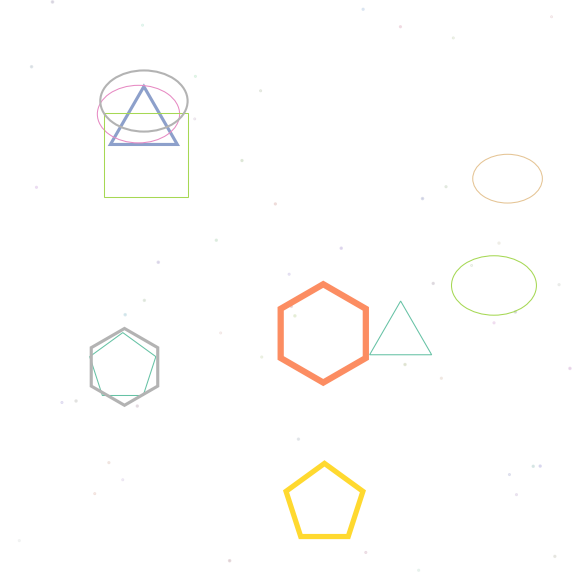[{"shape": "pentagon", "thickness": 0.5, "radius": 0.3, "center": [0.213, 0.363]}, {"shape": "triangle", "thickness": 0.5, "radius": 0.31, "center": [0.694, 0.416]}, {"shape": "hexagon", "thickness": 3, "radius": 0.43, "center": [0.56, 0.422]}, {"shape": "triangle", "thickness": 1.5, "radius": 0.33, "center": [0.249, 0.782]}, {"shape": "oval", "thickness": 0.5, "radius": 0.36, "center": [0.24, 0.802]}, {"shape": "square", "thickness": 0.5, "radius": 0.37, "center": [0.253, 0.731]}, {"shape": "oval", "thickness": 0.5, "radius": 0.37, "center": [0.855, 0.505]}, {"shape": "pentagon", "thickness": 2.5, "radius": 0.35, "center": [0.562, 0.127]}, {"shape": "oval", "thickness": 0.5, "radius": 0.3, "center": [0.879, 0.69]}, {"shape": "oval", "thickness": 1, "radius": 0.38, "center": [0.249, 0.824]}, {"shape": "hexagon", "thickness": 1.5, "radius": 0.33, "center": [0.216, 0.364]}]